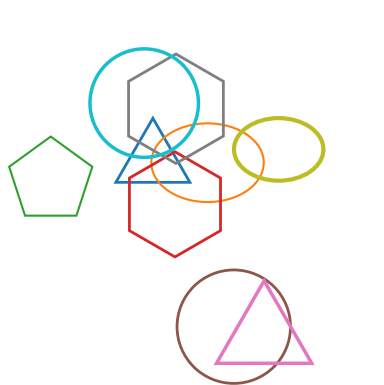[{"shape": "triangle", "thickness": 2, "radius": 0.56, "center": [0.397, 0.582]}, {"shape": "oval", "thickness": 1.5, "radius": 0.73, "center": [0.539, 0.577]}, {"shape": "pentagon", "thickness": 1.5, "radius": 0.57, "center": [0.132, 0.532]}, {"shape": "hexagon", "thickness": 2, "radius": 0.68, "center": [0.454, 0.469]}, {"shape": "circle", "thickness": 2, "radius": 0.74, "center": [0.607, 0.151]}, {"shape": "triangle", "thickness": 2.5, "radius": 0.71, "center": [0.686, 0.128]}, {"shape": "hexagon", "thickness": 2, "radius": 0.71, "center": [0.457, 0.718]}, {"shape": "oval", "thickness": 3, "radius": 0.58, "center": [0.724, 0.612]}, {"shape": "circle", "thickness": 2.5, "radius": 0.7, "center": [0.375, 0.732]}]